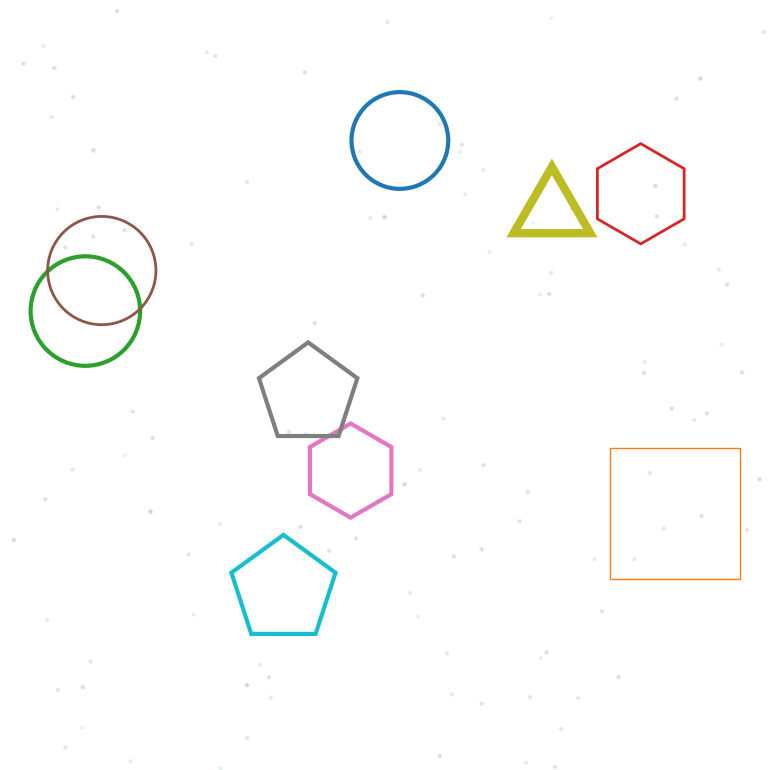[{"shape": "circle", "thickness": 1.5, "radius": 0.31, "center": [0.519, 0.818]}, {"shape": "square", "thickness": 0.5, "radius": 0.42, "center": [0.876, 0.333]}, {"shape": "circle", "thickness": 1.5, "radius": 0.36, "center": [0.111, 0.596]}, {"shape": "hexagon", "thickness": 1, "radius": 0.33, "center": [0.832, 0.748]}, {"shape": "circle", "thickness": 1, "radius": 0.35, "center": [0.132, 0.649]}, {"shape": "hexagon", "thickness": 1.5, "radius": 0.31, "center": [0.455, 0.389]}, {"shape": "pentagon", "thickness": 1.5, "radius": 0.34, "center": [0.4, 0.488]}, {"shape": "triangle", "thickness": 3, "radius": 0.29, "center": [0.717, 0.726]}, {"shape": "pentagon", "thickness": 1.5, "radius": 0.36, "center": [0.368, 0.234]}]